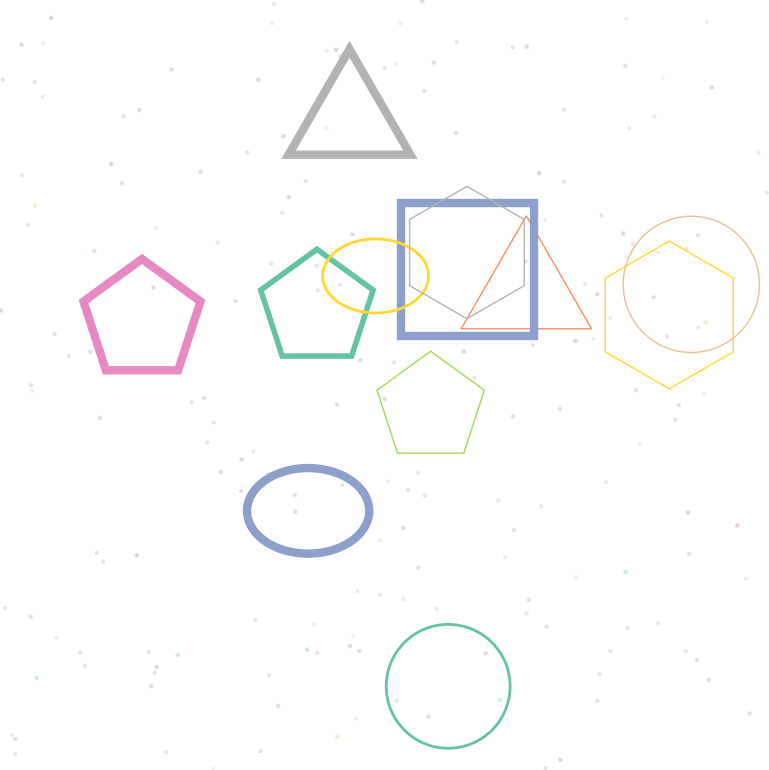[{"shape": "circle", "thickness": 1, "radius": 0.4, "center": [0.582, 0.109]}, {"shape": "pentagon", "thickness": 2, "radius": 0.38, "center": [0.412, 0.6]}, {"shape": "triangle", "thickness": 0.5, "radius": 0.49, "center": [0.684, 0.622]}, {"shape": "square", "thickness": 3, "radius": 0.43, "center": [0.607, 0.65]}, {"shape": "oval", "thickness": 3, "radius": 0.4, "center": [0.4, 0.337]}, {"shape": "pentagon", "thickness": 3, "radius": 0.4, "center": [0.184, 0.584]}, {"shape": "pentagon", "thickness": 0.5, "radius": 0.37, "center": [0.559, 0.471]}, {"shape": "oval", "thickness": 1, "radius": 0.34, "center": [0.488, 0.642]}, {"shape": "hexagon", "thickness": 0.5, "radius": 0.48, "center": [0.869, 0.591]}, {"shape": "circle", "thickness": 0.5, "radius": 0.44, "center": [0.898, 0.631]}, {"shape": "triangle", "thickness": 3, "radius": 0.46, "center": [0.454, 0.845]}, {"shape": "hexagon", "thickness": 0.5, "radius": 0.43, "center": [0.606, 0.672]}]